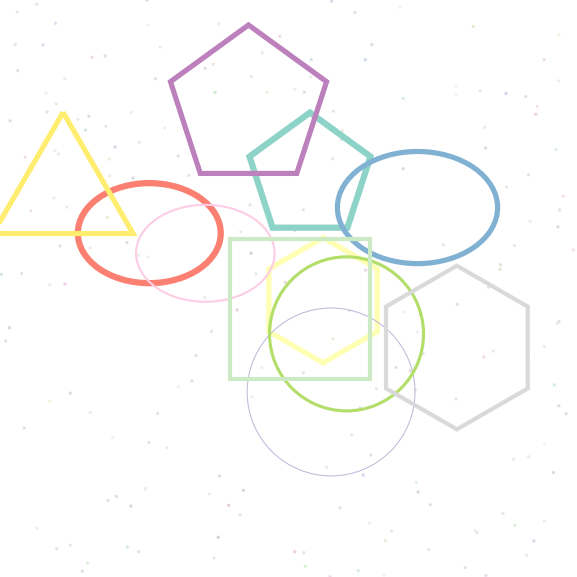[{"shape": "pentagon", "thickness": 3, "radius": 0.55, "center": [0.537, 0.694]}, {"shape": "hexagon", "thickness": 2.5, "radius": 0.54, "center": [0.559, 0.479]}, {"shape": "circle", "thickness": 0.5, "radius": 0.73, "center": [0.573, 0.32]}, {"shape": "oval", "thickness": 3, "radius": 0.62, "center": [0.259, 0.595]}, {"shape": "oval", "thickness": 2.5, "radius": 0.69, "center": [0.723, 0.64]}, {"shape": "circle", "thickness": 1.5, "radius": 0.67, "center": [0.6, 0.421]}, {"shape": "oval", "thickness": 1, "radius": 0.6, "center": [0.356, 0.561]}, {"shape": "hexagon", "thickness": 2, "radius": 0.71, "center": [0.791, 0.397]}, {"shape": "pentagon", "thickness": 2.5, "radius": 0.71, "center": [0.43, 0.814]}, {"shape": "square", "thickness": 2, "radius": 0.61, "center": [0.519, 0.464]}, {"shape": "triangle", "thickness": 2.5, "radius": 0.7, "center": [0.109, 0.665]}]